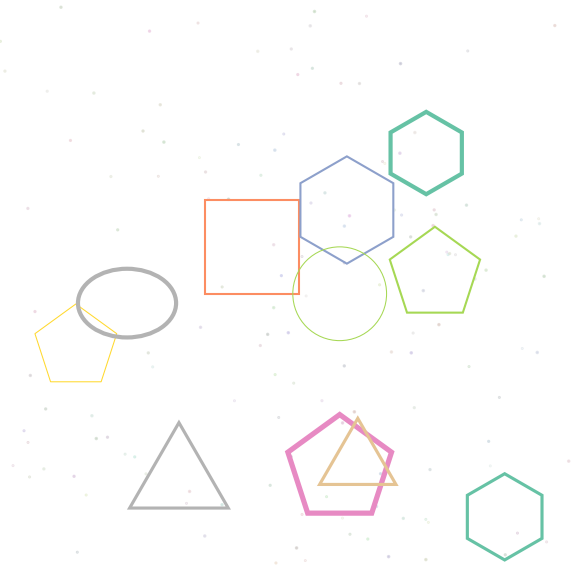[{"shape": "hexagon", "thickness": 1.5, "radius": 0.37, "center": [0.874, 0.104]}, {"shape": "hexagon", "thickness": 2, "radius": 0.36, "center": [0.738, 0.734]}, {"shape": "square", "thickness": 1, "radius": 0.41, "center": [0.437, 0.572]}, {"shape": "hexagon", "thickness": 1, "radius": 0.46, "center": [0.601, 0.635]}, {"shape": "pentagon", "thickness": 2.5, "radius": 0.47, "center": [0.588, 0.187]}, {"shape": "pentagon", "thickness": 1, "radius": 0.41, "center": [0.753, 0.524]}, {"shape": "circle", "thickness": 0.5, "radius": 0.41, "center": [0.588, 0.49]}, {"shape": "pentagon", "thickness": 0.5, "radius": 0.37, "center": [0.131, 0.398]}, {"shape": "triangle", "thickness": 1.5, "radius": 0.38, "center": [0.62, 0.198]}, {"shape": "triangle", "thickness": 1.5, "radius": 0.49, "center": [0.31, 0.169]}, {"shape": "oval", "thickness": 2, "radius": 0.42, "center": [0.22, 0.474]}]